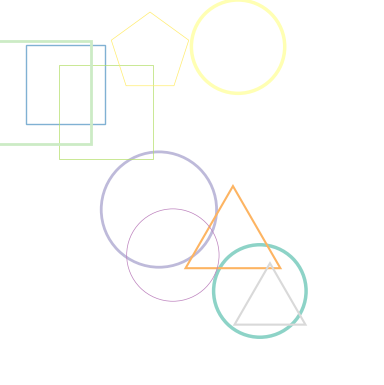[{"shape": "circle", "thickness": 2.5, "radius": 0.6, "center": [0.675, 0.244]}, {"shape": "circle", "thickness": 2.5, "radius": 0.61, "center": [0.618, 0.879]}, {"shape": "circle", "thickness": 2, "radius": 0.75, "center": [0.413, 0.456]}, {"shape": "square", "thickness": 1, "radius": 0.51, "center": [0.169, 0.78]}, {"shape": "triangle", "thickness": 1.5, "radius": 0.71, "center": [0.605, 0.374]}, {"shape": "square", "thickness": 0.5, "radius": 0.61, "center": [0.275, 0.709]}, {"shape": "triangle", "thickness": 1.5, "radius": 0.53, "center": [0.701, 0.21]}, {"shape": "circle", "thickness": 0.5, "radius": 0.6, "center": [0.449, 0.338]}, {"shape": "square", "thickness": 2, "radius": 0.67, "center": [0.101, 0.76]}, {"shape": "pentagon", "thickness": 0.5, "radius": 0.53, "center": [0.39, 0.863]}]